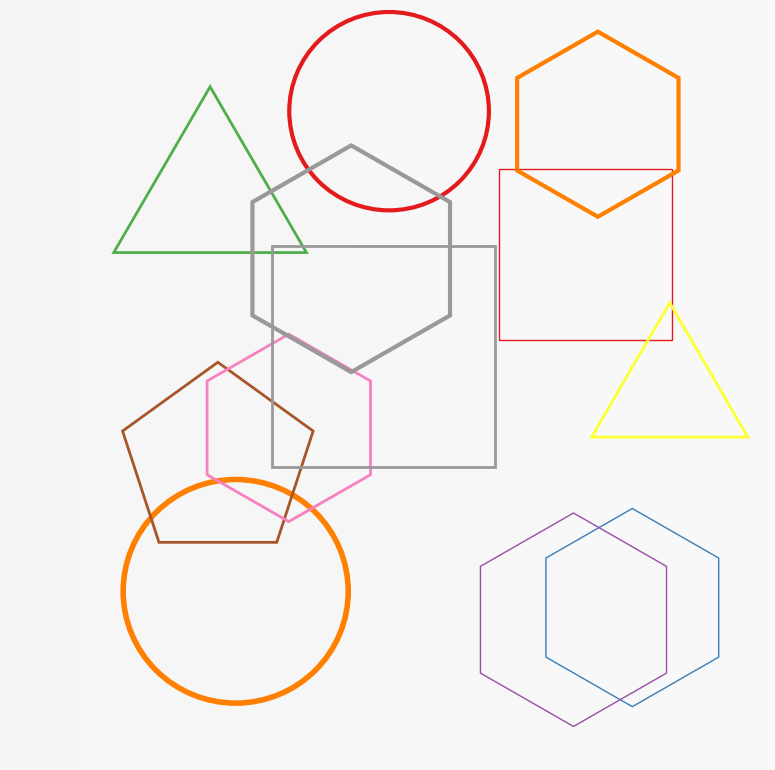[{"shape": "square", "thickness": 0.5, "radius": 0.56, "center": [0.756, 0.669]}, {"shape": "circle", "thickness": 1.5, "radius": 0.64, "center": [0.502, 0.856]}, {"shape": "hexagon", "thickness": 0.5, "radius": 0.64, "center": [0.816, 0.211]}, {"shape": "triangle", "thickness": 1, "radius": 0.72, "center": [0.271, 0.744]}, {"shape": "hexagon", "thickness": 0.5, "radius": 0.69, "center": [0.74, 0.195]}, {"shape": "hexagon", "thickness": 1.5, "radius": 0.6, "center": [0.771, 0.839]}, {"shape": "circle", "thickness": 2, "radius": 0.73, "center": [0.304, 0.232]}, {"shape": "triangle", "thickness": 1, "radius": 0.58, "center": [0.864, 0.49]}, {"shape": "pentagon", "thickness": 1, "radius": 0.65, "center": [0.281, 0.4]}, {"shape": "hexagon", "thickness": 1, "radius": 0.61, "center": [0.373, 0.444]}, {"shape": "square", "thickness": 1, "radius": 0.72, "center": [0.494, 0.537]}, {"shape": "hexagon", "thickness": 1.5, "radius": 0.74, "center": [0.453, 0.664]}]